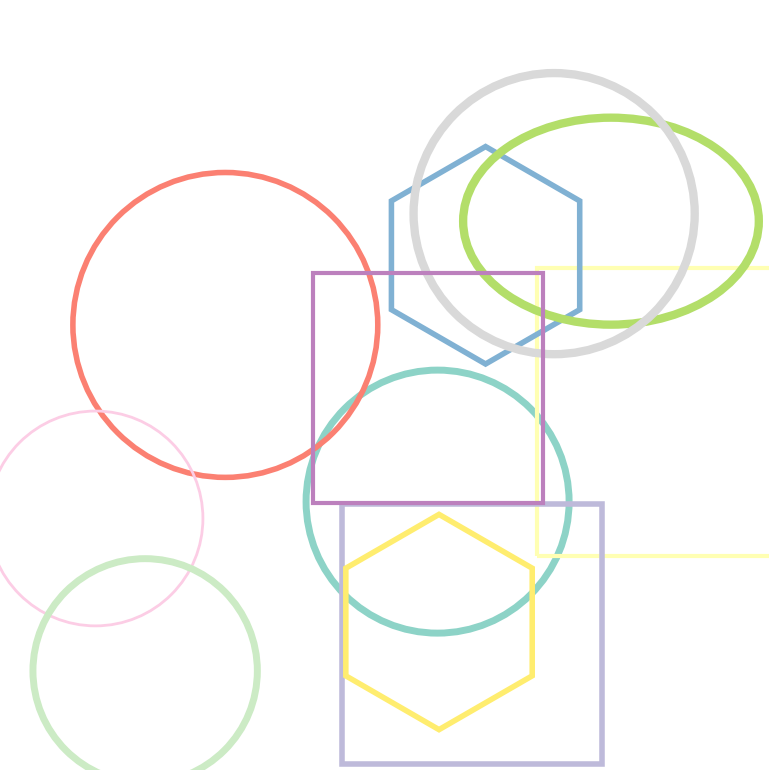[{"shape": "circle", "thickness": 2.5, "radius": 0.85, "center": [0.568, 0.349]}, {"shape": "square", "thickness": 1.5, "radius": 0.94, "center": [0.884, 0.465]}, {"shape": "square", "thickness": 2, "radius": 0.84, "center": [0.613, 0.177]}, {"shape": "circle", "thickness": 2, "radius": 0.99, "center": [0.293, 0.578]}, {"shape": "hexagon", "thickness": 2, "radius": 0.71, "center": [0.631, 0.668]}, {"shape": "oval", "thickness": 3, "radius": 0.96, "center": [0.793, 0.713]}, {"shape": "circle", "thickness": 1, "radius": 0.7, "center": [0.124, 0.327]}, {"shape": "circle", "thickness": 3, "radius": 0.91, "center": [0.72, 0.723]}, {"shape": "square", "thickness": 1.5, "radius": 0.75, "center": [0.556, 0.496]}, {"shape": "circle", "thickness": 2.5, "radius": 0.73, "center": [0.189, 0.129]}, {"shape": "hexagon", "thickness": 2, "radius": 0.7, "center": [0.57, 0.192]}]